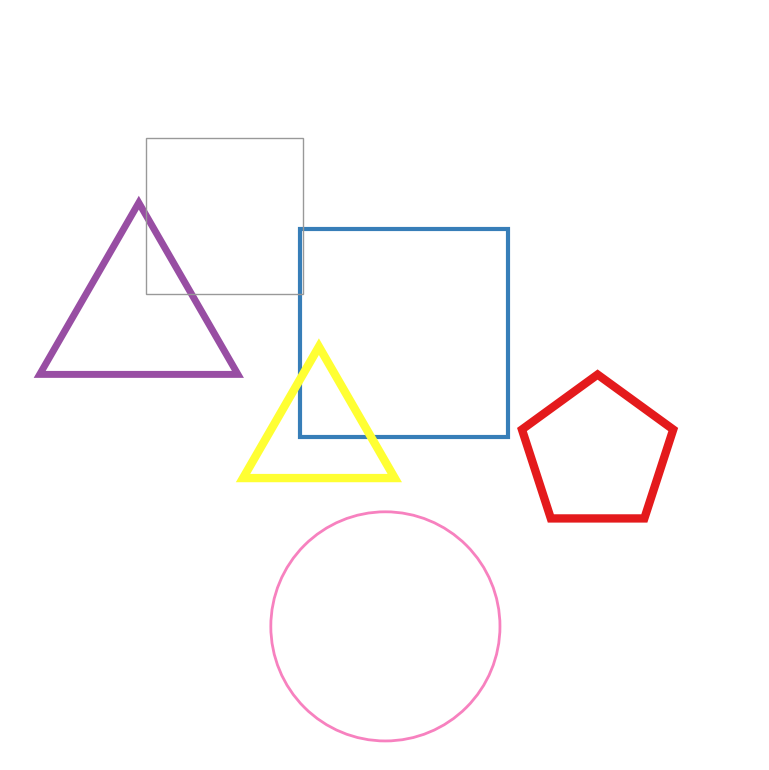[{"shape": "pentagon", "thickness": 3, "radius": 0.52, "center": [0.776, 0.41]}, {"shape": "square", "thickness": 1.5, "radius": 0.68, "center": [0.525, 0.568]}, {"shape": "triangle", "thickness": 2.5, "radius": 0.74, "center": [0.18, 0.588]}, {"shape": "triangle", "thickness": 3, "radius": 0.57, "center": [0.414, 0.436]}, {"shape": "circle", "thickness": 1, "radius": 0.74, "center": [0.501, 0.187]}, {"shape": "square", "thickness": 0.5, "radius": 0.51, "center": [0.292, 0.719]}]